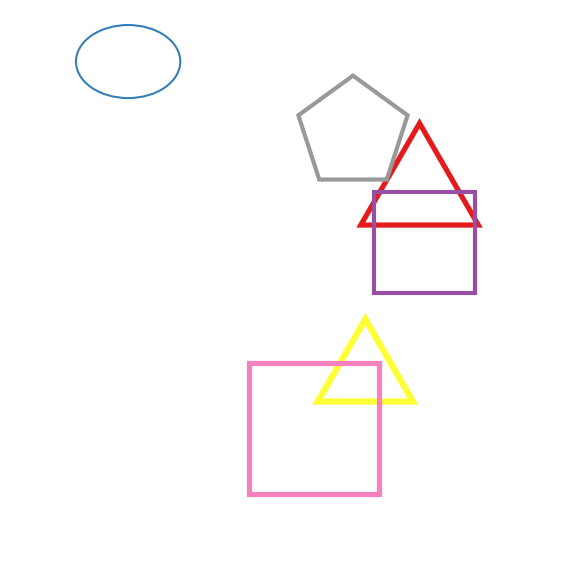[{"shape": "triangle", "thickness": 2.5, "radius": 0.59, "center": [0.726, 0.668]}, {"shape": "oval", "thickness": 1, "radius": 0.45, "center": [0.222, 0.893]}, {"shape": "square", "thickness": 2, "radius": 0.44, "center": [0.735, 0.579]}, {"shape": "triangle", "thickness": 3, "radius": 0.48, "center": [0.633, 0.351]}, {"shape": "square", "thickness": 2.5, "radius": 0.56, "center": [0.543, 0.257]}, {"shape": "pentagon", "thickness": 2, "radius": 0.5, "center": [0.611, 0.769]}]